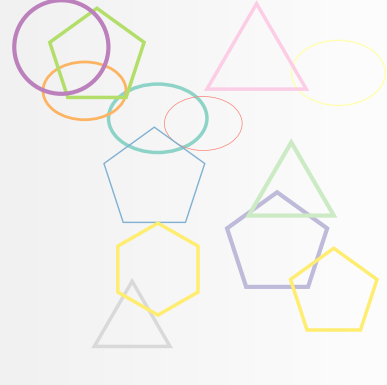[{"shape": "oval", "thickness": 2.5, "radius": 0.63, "center": [0.407, 0.693]}, {"shape": "oval", "thickness": 1, "radius": 0.6, "center": [0.873, 0.811]}, {"shape": "pentagon", "thickness": 3, "radius": 0.68, "center": [0.715, 0.365]}, {"shape": "oval", "thickness": 0.5, "radius": 0.5, "center": [0.525, 0.679]}, {"shape": "pentagon", "thickness": 1, "radius": 0.68, "center": [0.398, 0.533]}, {"shape": "oval", "thickness": 2, "radius": 0.54, "center": [0.218, 0.764]}, {"shape": "pentagon", "thickness": 2.5, "radius": 0.64, "center": [0.25, 0.85]}, {"shape": "triangle", "thickness": 2.5, "radius": 0.74, "center": [0.662, 0.843]}, {"shape": "triangle", "thickness": 2.5, "radius": 0.56, "center": [0.341, 0.157]}, {"shape": "circle", "thickness": 3, "radius": 0.61, "center": [0.158, 0.878]}, {"shape": "triangle", "thickness": 3, "radius": 0.63, "center": [0.752, 0.504]}, {"shape": "pentagon", "thickness": 2.5, "radius": 0.59, "center": [0.861, 0.238]}, {"shape": "hexagon", "thickness": 2.5, "radius": 0.6, "center": [0.407, 0.301]}]